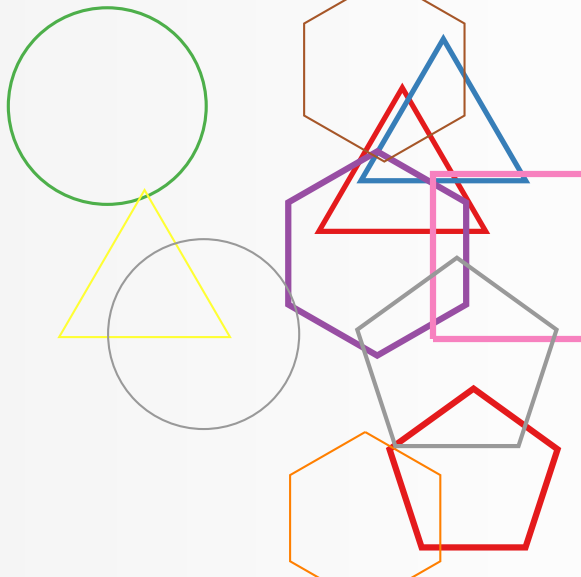[{"shape": "triangle", "thickness": 2.5, "radius": 0.83, "center": [0.692, 0.681]}, {"shape": "pentagon", "thickness": 3, "radius": 0.76, "center": [0.815, 0.174]}, {"shape": "triangle", "thickness": 2.5, "radius": 0.82, "center": [0.763, 0.768]}, {"shape": "circle", "thickness": 1.5, "radius": 0.85, "center": [0.185, 0.815]}, {"shape": "hexagon", "thickness": 3, "radius": 0.88, "center": [0.649, 0.56]}, {"shape": "hexagon", "thickness": 1, "radius": 0.75, "center": [0.628, 0.102]}, {"shape": "triangle", "thickness": 1, "radius": 0.85, "center": [0.249, 0.5]}, {"shape": "hexagon", "thickness": 1, "radius": 0.8, "center": [0.661, 0.879]}, {"shape": "square", "thickness": 3, "radius": 0.71, "center": [0.888, 0.555]}, {"shape": "circle", "thickness": 1, "radius": 0.82, "center": [0.35, 0.421]}, {"shape": "pentagon", "thickness": 2, "radius": 0.9, "center": [0.786, 0.373]}]